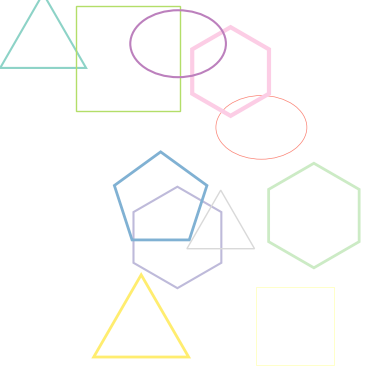[{"shape": "triangle", "thickness": 1.5, "radius": 0.64, "center": [0.112, 0.888]}, {"shape": "square", "thickness": 0.5, "radius": 0.51, "center": [0.766, 0.153]}, {"shape": "hexagon", "thickness": 1.5, "radius": 0.66, "center": [0.461, 0.383]}, {"shape": "oval", "thickness": 0.5, "radius": 0.59, "center": [0.679, 0.669]}, {"shape": "pentagon", "thickness": 2, "radius": 0.63, "center": [0.417, 0.479]}, {"shape": "square", "thickness": 1, "radius": 0.68, "center": [0.333, 0.848]}, {"shape": "hexagon", "thickness": 3, "radius": 0.58, "center": [0.599, 0.814]}, {"shape": "triangle", "thickness": 1, "radius": 0.51, "center": [0.573, 0.405]}, {"shape": "oval", "thickness": 1.5, "radius": 0.62, "center": [0.463, 0.886]}, {"shape": "hexagon", "thickness": 2, "radius": 0.68, "center": [0.815, 0.44]}, {"shape": "triangle", "thickness": 2, "radius": 0.71, "center": [0.367, 0.144]}]